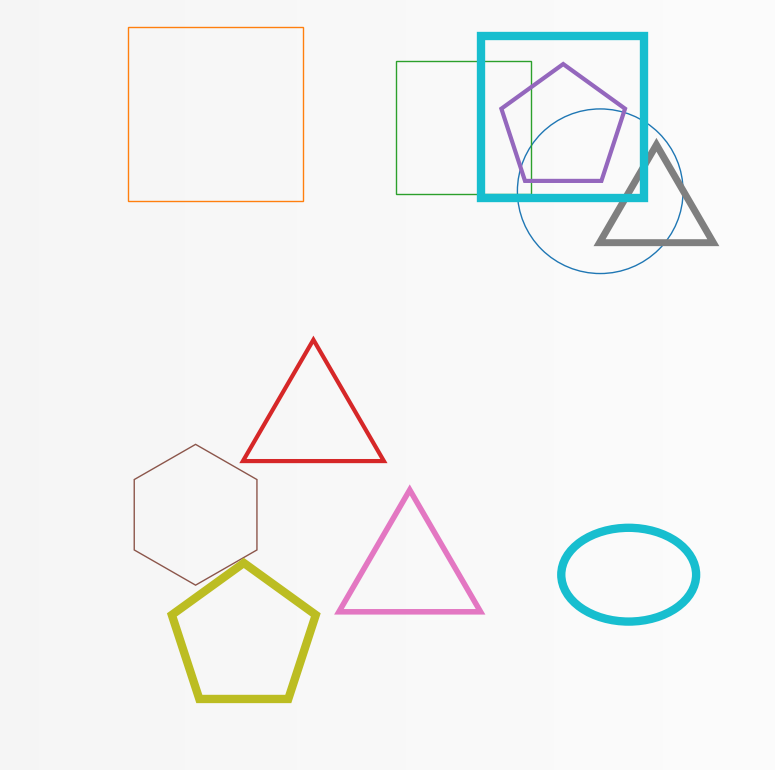[{"shape": "circle", "thickness": 0.5, "radius": 0.53, "center": [0.775, 0.752]}, {"shape": "square", "thickness": 0.5, "radius": 0.57, "center": [0.278, 0.852]}, {"shape": "square", "thickness": 0.5, "radius": 0.43, "center": [0.598, 0.835]}, {"shape": "triangle", "thickness": 1.5, "radius": 0.53, "center": [0.404, 0.454]}, {"shape": "pentagon", "thickness": 1.5, "radius": 0.42, "center": [0.727, 0.833]}, {"shape": "hexagon", "thickness": 0.5, "radius": 0.46, "center": [0.252, 0.331]}, {"shape": "triangle", "thickness": 2, "radius": 0.53, "center": [0.529, 0.258]}, {"shape": "triangle", "thickness": 2.5, "radius": 0.42, "center": [0.847, 0.727]}, {"shape": "pentagon", "thickness": 3, "radius": 0.49, "center": [0.315, 0.171]}, {"shape": "oval", "thickness": 3, "radius": 0.43, "center": [0.811, 0.254]}, {"shape": "square", "thickness": 3, "radius": 0.53, "center": [0.726, 0.848]}]